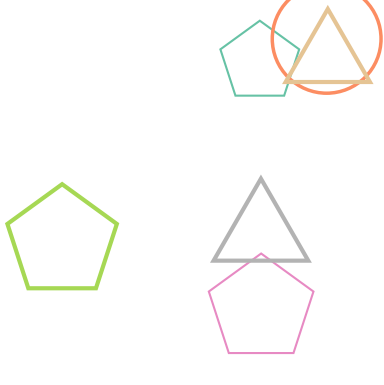[{"shape": "pentagon", "thickness": 1.5, "radius": 0.54, "center": [0.675, 0.839]}, {"shape": "circle", "thickness": 2.5, "radius": 0.71, "center": [0.848, 0.899]}, {"shape": "pentagon", "thickness": 1.5, "radius": 0.71, "center": [0.678, 0.199]}, {"shape": "pentagon", "thickness": 3, "radius": 0.75, "center": [0.161, 0.372]}, {"shape": "triangle", "thickness": 3, "radius": 0.63, "center": [0.851, 0.85]}, {"shape": "triangle", "thickness": 3, "radius": 0.71, "center": [0.678, 0.394]}]